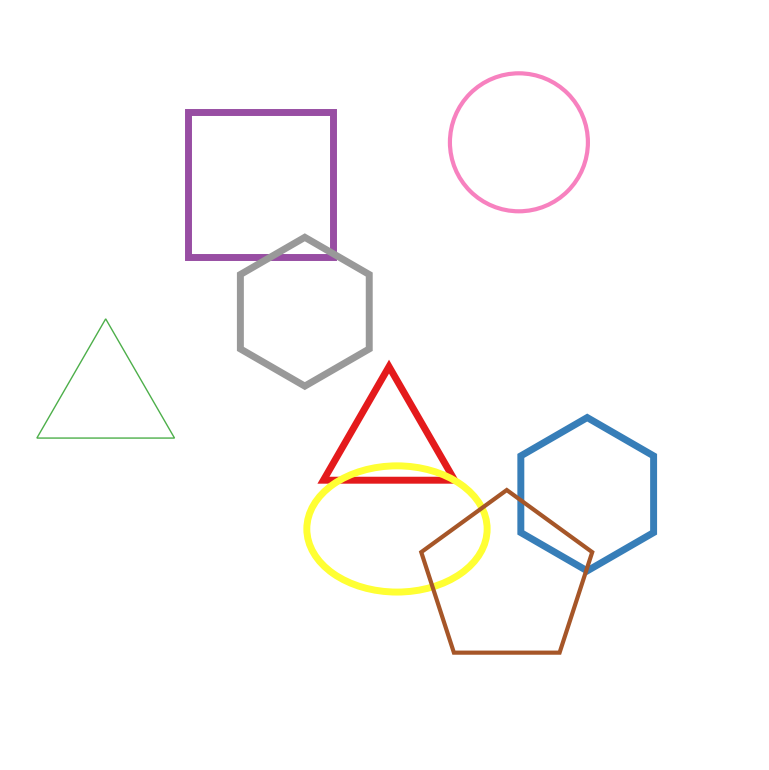[{"shape": "triangle", "thickness": 2.5, "radius": 0.49, "center": [0.505, 0.426]}, {"shape": "hexagon", "thickness": 2.5, "radius": 0.5, "center": [0.763, 0.358]}, {"shape": "triangle", "thickness": 0.5, "radius": 0.52, "center": [0.137, 0.483]}, {"shape": "square", "thickness": 2.5, "radius": 0.47, "center": [0.339, 0.76]}, {"shape": "oval", "thickness": 2.5, "radius": 0.59, "center": [0.516, 0.313]}, {"shape": "pentagon", "thickness": 1.5, "radius": 0.58, "center": [0.658, 0.247]}, {"shape": "circle", "thickness": 1.5, "radius": 0.45, "center": [0.674, 0.815]}, {"shape": "hexagon", "thickness": 2.5, "radius": 0.48, "center": [0.396, 0.595]}]